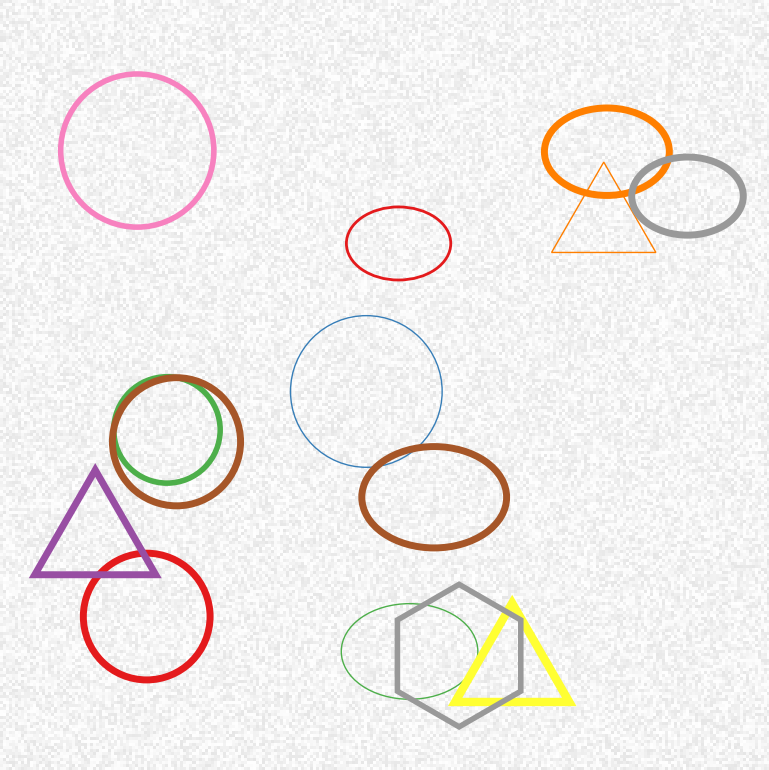[{"shape": "circle", "thickness": 2.5, "radius": 0.41, "center": [0.191, 0.199]}, {"shape": "oval", "thickness": 1, "radius": 0.34, "center": [0.518, 0.684]}, {"shape": "circle", "thickness": 0.5, "radius": 0.49, "center": [0.476, 0.492]}, {"shape": "oval", "thickness": 0.5, "radius": 0.44, "center": [0.532, 0.154]}, {"shape": "circle", "thickness": 2, "radius": 0.35, "center": [0.217, 0.442]}, {"shape": "triangle", "thickness": 2.5, "radius": 0.45, "center": [0.124, 0.299]}, {"shape": "oval", "thickness": 2.5, "radius": 0.41, "center": [0.788, 0.803]}, {"shape": "triangle", "thickness": 0.5, "radius": 0.39, "center": [0.784, 0.711]}, {"shape": "triangle", "thickness": 3, "radius": 0.43, "center": [0.665, 0.131]}, {"shape": "circle", "thickness": 2.5, "radius": 0.42, "center": [0.229, 0.426]}, {"shape": "oval", "thickness": 2.5, "radius": 0.47, "center": [0.564, 0.354]}, {"shape": "circle", "thickness": 2, "radius": 0.5, "center": [0.178, 0.804]}, {"shape": "oval", "thickness": 2.5, "radius": 0.36, "center": [0.893, 0.745]}, {"shape": "hexagon", "thickness": 2, "radius": 0.46, "center": [0.596, 0.149]}]